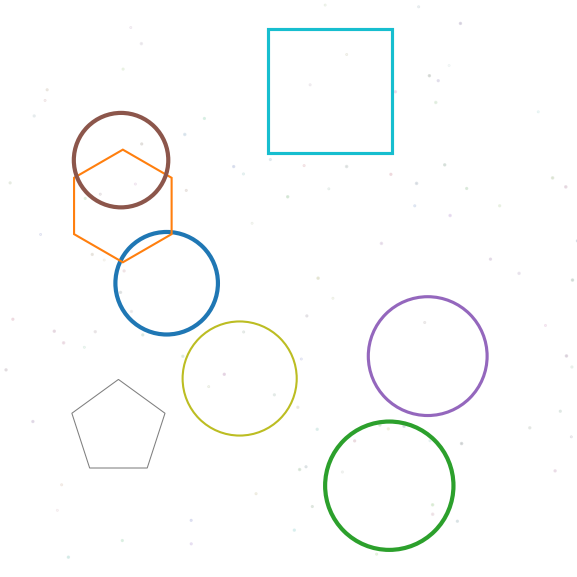[{"shape": "circle", "thickness": 2, "radius": 0.44, "center": [0.289, 0.509]}, {"shape": "hexagon", "thickness": 1, "radius": 0.49, "center": [0.213, 0.642]}, {"shape": "circle", "thickness": 2, "radius": 0.56, "center": [0.674, 0.158]}, {"shape": "circle", "thickness": 1.5, "radius": 0.51, "center": [0.741, 0.382]}, {"shape": "circle", "thickness": 2, "radius": 0.41, "center": [0.21, 0.722]}, {"shape": "pentagon", "thickness": 0.5, "radius": 0.42, "center": [0.205, 0.257]}, {"shape": "circle", "thickness": 1, "radius": 0.49, "center": [0.415, 0.344]}, {"shape": "square", "thickness": 1.5, "radius": 0.54, "center": [0.571, 0.842]}]